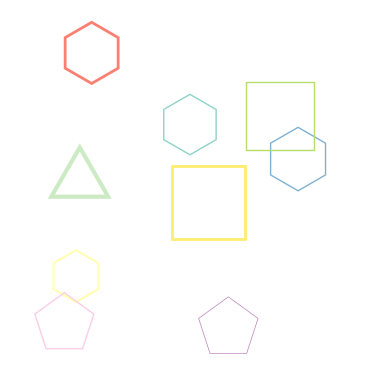[{"shape": "hexagon", "thickness": 1, "radius": 0.39, "center": [0.493, 0.676]}, {"shape": "hexagon", "thickness": 1.5, "radius": 0.34, "center": [0.197, 0.283]}, {"shape": "hexagon", "thickness": 2, "radius": 0.4, "center": [0.238, 0.863]}, {"shape": "hexagon", "thickness": 1, "radius": 0.41, "center": [0.774, 0.587]}, {"shape": "square", "thickness": 1, "radius": 0.45, "center": [0.727, 0.699]}, {"shape": "pentagon", "thickness": 1, "radius": 0.4, "center": [0.167, 0.159]}, {"shape": "pentagon", "thickness": 0.5, "radius": 0.41, "center": [0.593, 0.148]}, {"shape": "triangle", "thickness": 3, "radius": 0.43, "center": [0.207, 0.532]}, {"shape": "square", "thickness": 2, "radius": 0.47, "center": [0.542, 0.473]}]